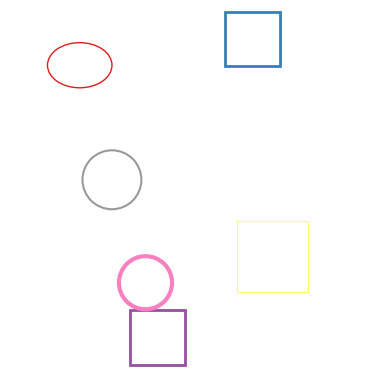[{"shape": "oval", "thickness": 1, "radius": 0.42, "center": [0.207, 0.831]}, {"shape": "square", "thickness": 2, "radius": 0.35, "center": [0.656, 0.898]}, {"shape": "square", "thickness": 2, "radius": 0.36, "center": [0.409, 0.123]}, {"shape": "square", "thickness": 0.5, "radius": 0.46, "center": [0.708, 0.334]}, {"shape": "circle", "thickness": 3, "radius": 0.34, "center": [0.378, 0.266]}, {"shape": "circle", "thickness": 1.5, "radius": 0.38, "center": [0.291, 0.533]}]